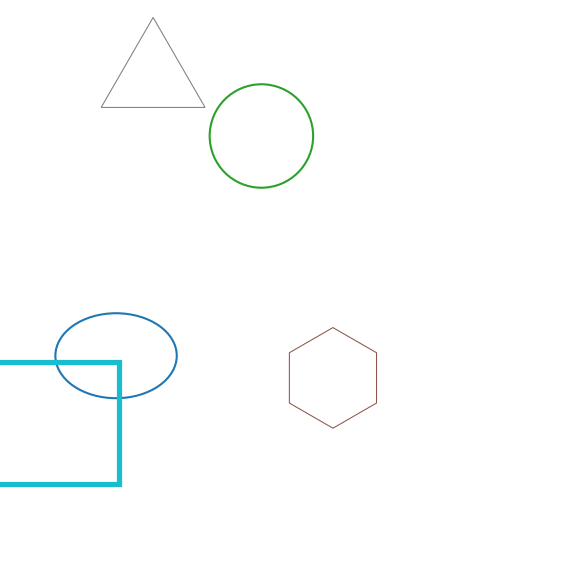[{"shape": "oval", "thickness": 1, "radius": 0.53, "center": [0.201, 0.383]}, {"shape": "circle", "thickness": 1, "radius": 0.45, "center": [0.453, 0.764]}, {"shape": "hexagon", "thickness": 0.5, "radius": 0.44, "center": [0.577, 0.345]}, {"shape": "triangle", "thickness": 0.5, "radius": 0.52, "center": [0.265, 0.865]}, {"shape": "square", "thickness": 2.5, "radius": 0.53, "center": [0.101, 0.267]}]